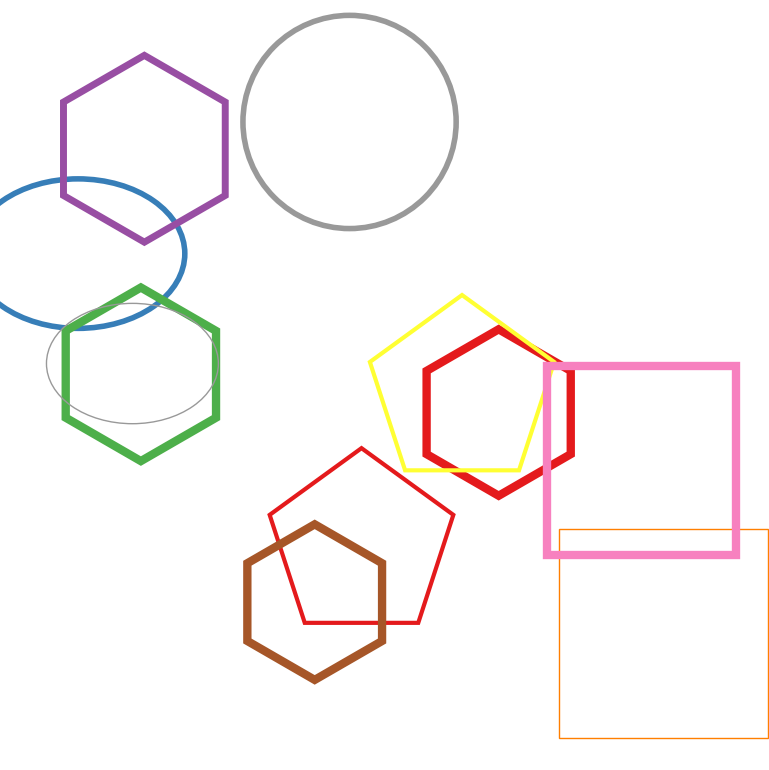[{"shape": "pentagon", "thickness": 1.5, "radius": 0.63, "center": [0.469, 0.293]}, {"shape": "hexagon", "thickness": 3, "radius": 0.54, "center": [0.648, 0.464]}, {"shape": "oval", "thickness": 2, "radius": 0.69, "center": [0.101, 0.671]}, {"shape": "hexagon", "thickness": 3, "radius": 0.56, "center": [0.183, 0.514]}, {"shape": "hexagon", "thickness": 2.5, "radius": 0.61, "center": [0.187, 0.807]}, {"shape": "square", "thickness": 0.5, "radius": 0.68, "center": [0.862, 0.178]}, {"shape": "pentagon", "thickness": 1.5, "radius": 0.63, "center": [0.6, 0.491]}, {"shape": "hexagon", "thickness": 3, "radius": 0.51, "center": [0.409, 0.218]}, {"shape": "square", "thickness": 3, "radius": 0.61, "center": [0.833, 0.402]}, {"shape": "oval", "thickness": 0.5, "radius": 0.56, "center": [0.172, 0.528]}, {"shape": "circle", "thickness": 2, "radius": 0.69, "center": [0.454, 0.842]}]